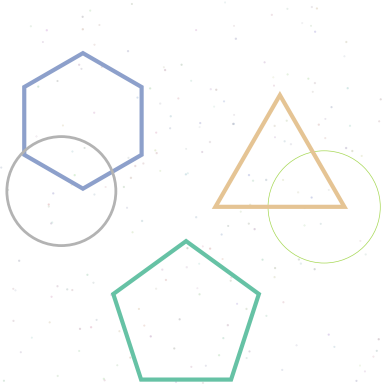[{"shape": "pentagon", "thickness": 3, "radius": 0.99, "center": [0.483, 0.175]}, {"shape": "hexagon", "thickness": 3, "radius": 0.88, "center": [0.215, 0.686]}, {"shape": "circle", "thickness": 0.5, "radius": 0.73, "center": [0.842, 0.463]}, {"shape": "triangle", "thickness": 3, "radius": 0.97, "center": [0.727, 0.56]}, {"shape": "circle", "thickness": 2, "radius": 0.71, "center": [0.159, 0.504]}]